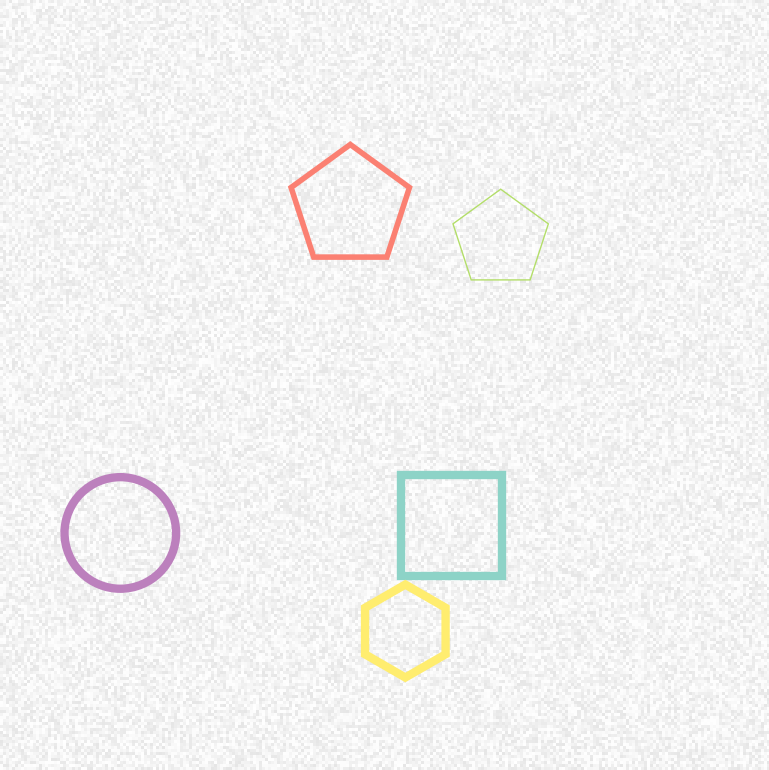[{"shape": "square", "thickness": 3, "radius": 0.33, "center": [0.586, 0.318]}, {"shape": "pentagon", "thickness": 2, "radius": 0.4, "center": [0.455, 0.731]}, {"shape": "pentagon", "thickness": 0.5, "radius": 0.33, "center": [0.65, 0.689]}, {"shape": "circle", "thickness": 3, "radius": 0.36, "center": [0.156, 0.308]}, {"shape": "hexagon", "thickness": 3, "radius": 0.3, "center": [0.526, 0.18]}]